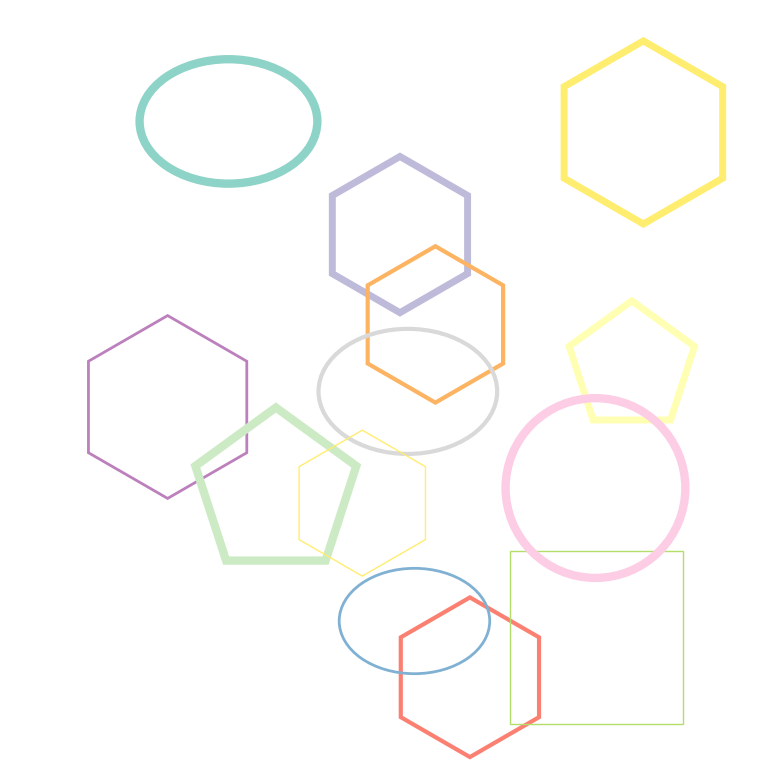[{"shape": "oval", "thickness": 3, "radius": 0.58, "center": [0.297, 0.842]}, {"shape": "pentagon", "thickness": 2.5, "radius": 0.43, "center": [0.821, 0.524]}, {"shape": "hexagon", "thickness": 2.5, "radius": 0.51, "center": [0.519, 0.695]}, {"shape": "hexagon", "thickness": 1.5, "radius": 0.52, "center": [0.61, 0.12]}, {"shape": "oval", "thickness": 1, "radius": 0.49, "center": [0.538, 0.193]}, {"shape": "hexagon", "thickness": 1.5, "radius": 0.51, "center": [0.565, 0.579]}, {"shape": "square", "thickness": 0.5, "radius": 0.56, "center": [0.774, 0.172]}, {"shape": "circle", "thickness": 3, "radius": 0.58, "center": [0.773, 0.366]}, {"shape": "oval", "thickness": 1.5, "radius": 0.58, "center": [0.53, 0.492]}, {"shape": "hexagon", "thickness": 1, "radius": 0.59, "center": [0.218, 0.471]}, {"shape": "pentagon", "thickness": 3, "radius": 0.55, "center": [0.358, 0.361]}, {"shape": "hexagon", "thickness": 0.5, "radius": 0.47, "center": [0.47, 0.347]}, {"shape": "hexagon", "thickness": 2.5, "radius": 0.59, "center": [0.836, 0.828]}]